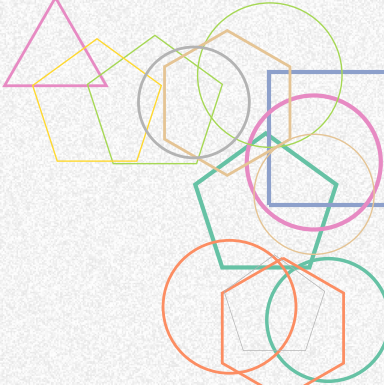[{"shape": "pentagon", "thickness": 3, "radius": 0.96, "center": [0.69, 0.461]}, {"shape": "circle", "thickness": 2.5, "radius": 0.8, "center": [0.852, 0.169]}, {"shape": "circle", "thickness": 2, "radius": 0.86, "center": [0.596, 0.203]}, {"shape": "hexagon", "thickness": 2, "radius": 0.91, "center": [0.735, 0.148]}, {"shape": "square", "thickness": 3, "radius": 0.87, "center": [0.873, 0.64]}, {"shape": "triangle", "thickness": 2, "radius": 0.76, "center": [0.144, 0.854]}, {"shape": "circle", "thickness": 3, "radius": 0.87, "center": [0.815, 0.578]}, {"shape": "circle", "thickness": 1, "radius": 0.94, "center": [0.701, 0.805]}, {"shape": "pentagon", "thickness": 1, "radius": 0.92, "center": [0.402, 0.724]}, {"shape": "pentagon", "thickness": 1, "radius": 0.88, "center": [0.252, 0.724]}, {"shape": "circle", "thickness": 1, "radius": 0.78, "center": [0.816, 0.495]}, {"shape": "hexagon", "thickness": 2, "radius": 0.94, "center": [0.59, 0.733]}, {"shape": "pentagon", "thickness": 0.5, "radius": 0.69, "center": [0.713, 0.201]}, {"shape": "circle", "thickness": 2, "radius": 0.72, "center": [0.504, 0.734]}]